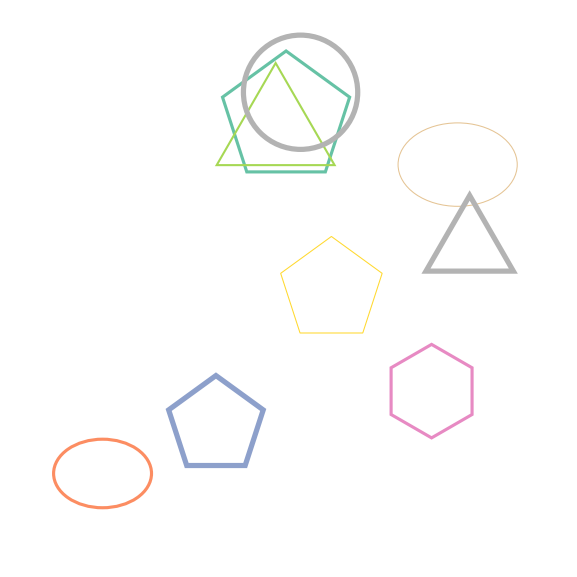[{"shape": "pentagon", "thickness": 1.5, "radius": 0.58, "center": [0.495, 0.795]}, {"shape": "oval", "thickness": 1.5, "radius": 0.42, "center": [0.178, 0.179]}, {"shape": "pentagon", "thickness": 2.5, "radius": 0.43, "center": [0.374, 0.263]}, {"shape": "hexagon", "thickness": 1.5, "radius": 0.4, "center": [0.747, 0.322]}, {"shape": "triangle", "thickness": 1, "radius": 0.59, "center": [0.477, 0.772]}, {"shape": "pentagon", "thickness": 0.5, "radius": 0.46, "center": [0.574, 0.497]}, {"shape": "oval", "thickness": 0.5, "radius": 0.52, "center": [0.792, 0.714]}, {"shape": "triangle", "thickness": 2.5, "radius": 0.44, "center": [0.813, 0.573]}, {"shape": "circle", "thickness": 2.5, "radius": 0.49, "center": [0.52, 0.839]}]